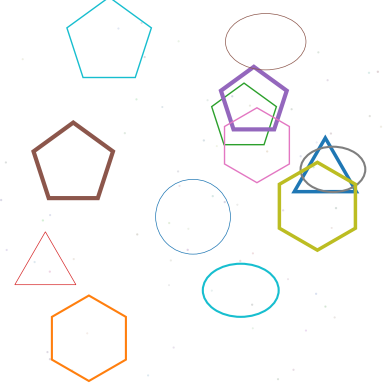[{"shape": "triangle", "thickness": 2.5, "radius": 0.46, "center": [0.845, 0.549]}, {"shape": "circle", "thickness": 0.5, "radius": 0.49, "center": [0.501, 0.437]}, {"shape": "hexagon", "thickness": 1.5, "radius": 0.56, "center": [0.231, 0.121]}, {"shape": "pentagon", "thickness": 1, "radius": 0.44, "center": [0.634, 0.696]}, {"shape": "triangle", "thickness": 0.5, "radius": 0.46, "center": [0.118, 0.306]}, {"shape": "pentagon", "thickness": 3, "radius": 0.45, "center": [0.659, 0.737]}, {"shape": "oval", "thickness": 0.5, "radius": 0.52, "center": [0.69, 0.892]}, {"shape": "pentagon", "thickness": 3, "radius": 0.54, "center": [0.19, 0.573]}, {"shape": "hexagon", "thickness": 1, "radius": 0.49, "center": [0.667, 0.623]}, {"shape": "oval", "thickness": 1.5, "radius": 0.42, "center": [0.865, 0.56]}, {"shape": "hexagon", "thickness": 2.5, "radius": 0.57, "center": [0.824, 0.464]}, {"shape": "pentagon", "thickness": 1, "radius": 0.58, "center": [0.283, 0.892]}, {"shape": "oval", "thickness": 1.5, "radius": 0.49, "center": [0.625, 0.246]}]